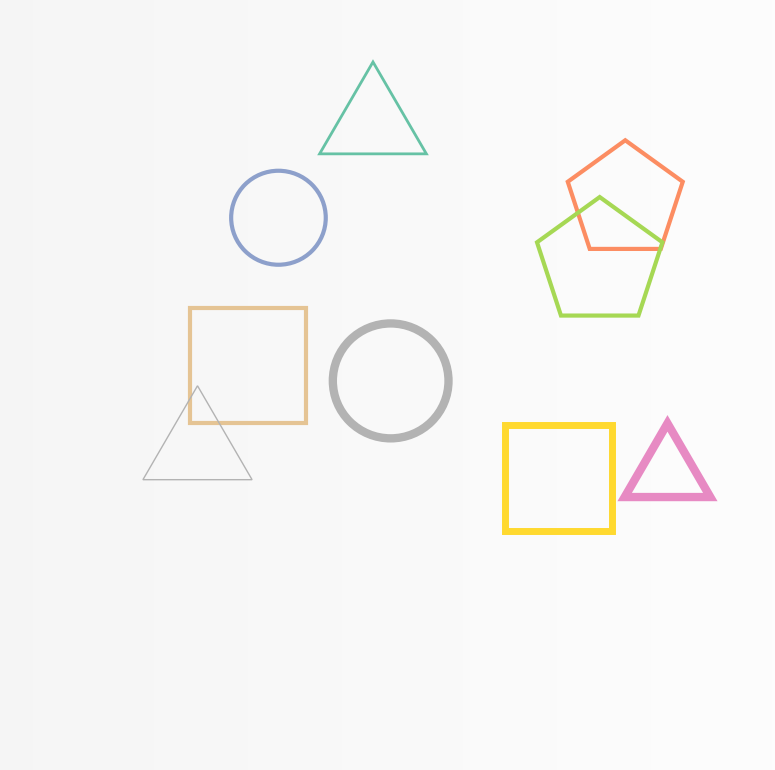[{"shape": "triangle", "thickness": 1, "radius": 0.4, "center": [0.481, 0.84]}, {"shape": "pentagon", "thickness": 1.5, "radius": 0.39, "center": [0.807, 0.74]}, {"shape": "circle", "thickness": 1.5, "radius": 0.31, "center": [0.359, 0.717]}, {"shape": "triangle", "thickness": 3, "radius": 0.32, "center": [0.861, 0.386]}, {"shape": "pentagon", "thickness": 1.5, "radius": 0.43, "center": [0.774, 0.659]}, {"shape": "square", "thickness": 2.5, "radius": 0.34, "center": [0.721, 0.379]}, {"shape": "square", "thickness": 1.5, "radius": 0.38, "center": [0.32, 0.525]}, {"shape": "circle", "thickness": 3, "radius": 0.37, "center": [0.504, 0.505]}, {"shape": "triangle", "thickness": 0.5, "radius": 0.41, "center": [0.255, 0.418]}]